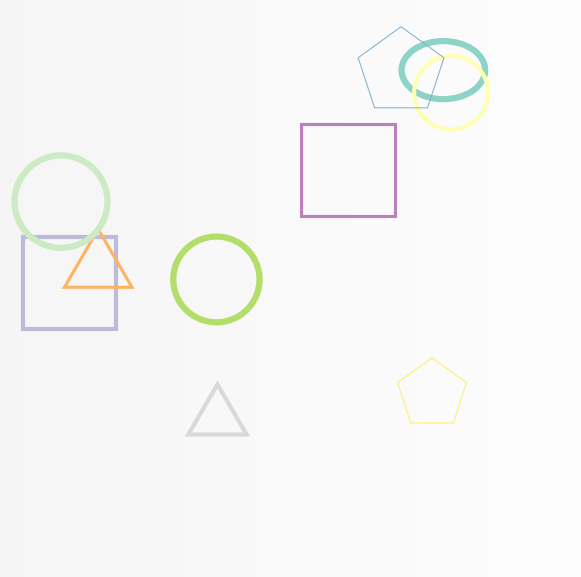[{"shape": "oval", "thickness": 3, "radius": 0.36, "center": [0.763, 0.878]}, {"shape": "circle", "thickness": 2, "radius": 0.32, "center": [0.776, 0.839]}, {"shape": "square", "thickness": 2, "radius": 0.4, "center": [0.12, 0.509]}, {"shape": "pentagon", "thickness": 0.5, "radius": 0.39, "center": [0.69, 0.875]}, {"shape": "triangle", "thickness": 1.5, "radius": 0.34, "center": [0.169, 0.535]}, {"shape": "circle", "thickness": 3, "radius": 0.37, "center": [0.372, 0.515]}, {"shape": "triangle", "thickness": 2, "radius": 0.29, "center": [0.374, 0.276]}, {"shape": "square", "thickness": 1.5, "radius": 0.4, "center": [0.599, 0.705]}, {"shape": "circle", "thickness": 3, "radius": 0.4, "center": [0.105, 0.65]}, {"shape": "pentagon", "thickness": 0.5, "radius": 0.31, "center": [0.743, 0.317]}]